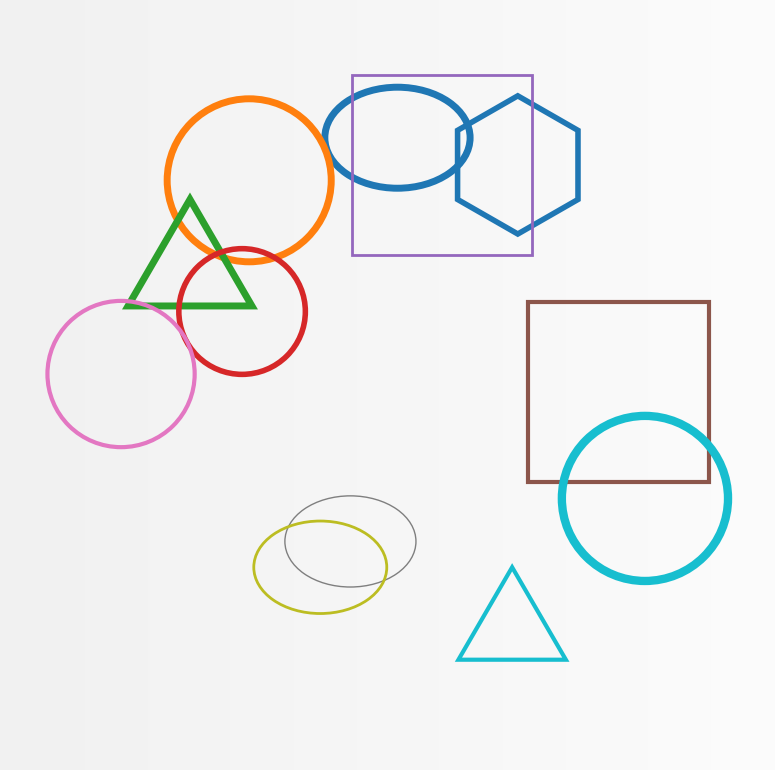[{"shape": "oval", "thickness": 2.5, "radius": 0.47, "center": [0.513, 0.821]}, {"shape": "hexagon", "thickness": 2, "radius": 0.45, "center": [0.668, 0.786]}, {"shape": "circle", "thickness": 2.5, "radius": 0.53, "center": [0.322, 0.766]}, {"shape": "triangle", "thickness": 2.5, "radius": 0.46, "center": [0.245, 0.649]}, {"shape": "circle", "thickness": 2, "radius": 0.41, "center": [0.312, 0.595]}, {"shape": "square", "thickness": 1, "radius": 0.58, "center": [0.57, 0.786]}, {"shape": "square", "thickness": 1.5, "radius": 0.58, "center": [0.798, 0.491]}, {"shape": "circle", "thickness": 1.5, "radius": 0.47, "center": [0.156, 0.514]}, {"shape": "oval", "thickness": 0.5, "radius": 0.42, "center": [0.452, 0.297]}, {"shape": "oval", "thickness": 1, "radius": 0.43, "center": [0.413, 0.263]}, {"shape": "circle", "thickness": 3, "radius": 0.54, "center": [0.832, 0.353]}, {"shape": "triangle", "thickness": 1.5, "radius": 0.4, "center": [0.661, 0.183]}]